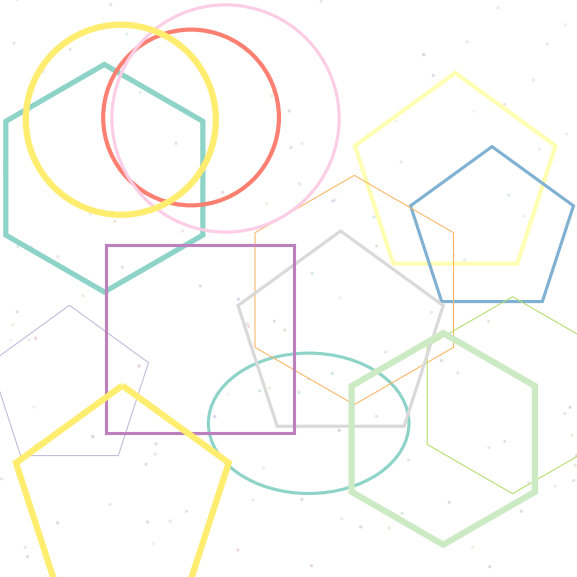[{"shape": "oval", "thickness": 1.5, "radius": 0.87, "center": [0.534, 0.266]}, {"shape": "hexagon", "thickness": 2.5, "radius": 0.98, "center": [0.181, 0.691]}, {"shape": "pentagon", "thickness": 2, "radius": 0.91, "center": [0.788, 0.69]}, {"shape": "pentagon", "thickness": 0.5, "radius": 0.72, "center": [0.12, 0.327]}, {"shape": "circle", "thickness": 2, "radius": 0.76, "center": [0.331, 0.796]}, {"shape": "pentagon", "thickness": 1.5, "radius": 0.74, "center": [0.852, 0.597]}, {"shape": "hexagon", "thickness": 0.5, "radius": 0.99, "center": [0.613, 0.497]}, {"shape": "hexagon", "thickness": 0.5, "radius": 0.85, "center": [0.888, 0.315]}, {"shape": "circle", "thickness": 1.5, "radius": 0.98, "center": [0.391, 0.794]}, {"shape": "pentagon", "thickness": 1.5, "radius": 0.93, "center": [0.59, 0.412]}, {"shape": "square", "thickness": 1.5, "radius": 0.81, "center": [0.347, 0.411]}, {"shape": "hexagon", "thickness": 3, "radius": 0.92, "center": [0.768, 0.239]}, {"shape": "pentagon", "thickness": 3, "radius": 0.97, "center": [0.212, 0.138]}, {"shape": "circle", "thickness": 3, "radius": 0.82, "center": [0.209, 0.792]}]